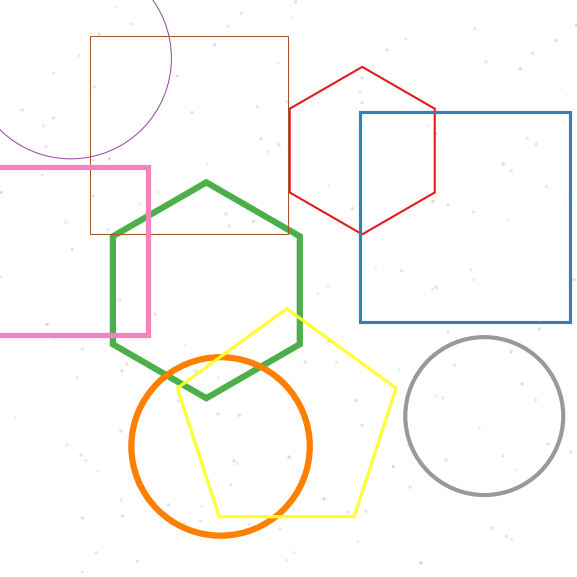[{"shape": "hexagon", "thickness": 1, "radius": 0.72, "center": [0.627, 0.738]}, {"shape": "square", "thickness": 1.5, "radius": 0.91, "center": [0.805, 0.623]}, {"shape": "hexagon", "thickness": 3, "radius": 0.93, "center": [0.357, 0.496]}, {"shape": "circle", "thickness": 0.5, "radius": 0.87, "center": [0.123, 0.898]}, {"shape": "circle", "thickness": 3, "radius": 0.77, "center": [0.382, 0.226]}, {"shape": "pentagon", "thickness": 1.5, "radius": 1.0, "center": [0.496, 0.265]}, {"shape": "square", "thickness": 0.5, "radius": 0.86, "center": [0.327, 0.765]}, {"shape": "square", "thickness": 2.5, "radius": 0.73, "center": [0.11, 0.564]}, {"shape": "circle", "thickness": 2, "radius": 0.68, "center": [0.839, 0.279]}]